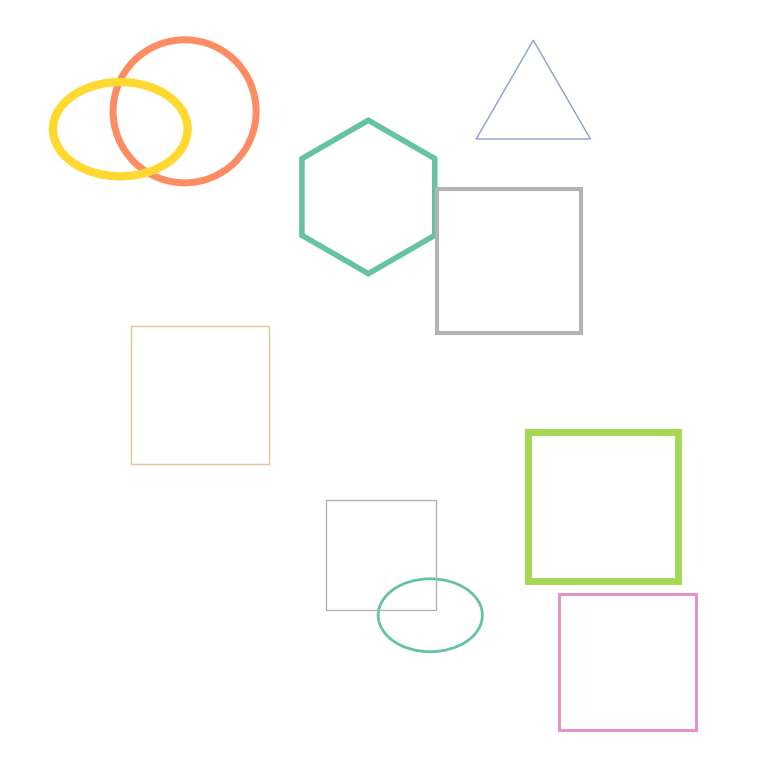[{"shape": "hexagon", "thickness": 2, "radius": 0.5, "center": [0.478, 0.744]}, {"shape": "oval", "thickness": 1, "radius": 0.34, "center": [0.559, 0.201]}, {"shape": "circle", "thickness": 2.5, "radius": 0.46, "center": [0.24, 0.855]}, {"shape": "triangle", "thickness": 0.5, "radius": 0.43, "center": [0.693, 0.862]}, {"shape": "square", "thickness": 1, "radius": 0.44, "center": [0.815, 0.14]}, {"shape": "square", "thickness": 2.5, "radius": 0.48, "center": [0.783, 0.342]}, {"shape": "oval", "thickness": 3, "radius": 0.44, "center": [0.156, 0.832]}, {"shape": "square", "thickness": 0.5, "radius": 0.45, "center": [0.26, 0.487]}, {"shape": "square", "thickness": 0.5, "radius": 0.36, "center": [0.495, 0.279]}, {"shape": "square", "thickness": 1.5, "radius": 0.47, "center": [0.661, 0.662]}]